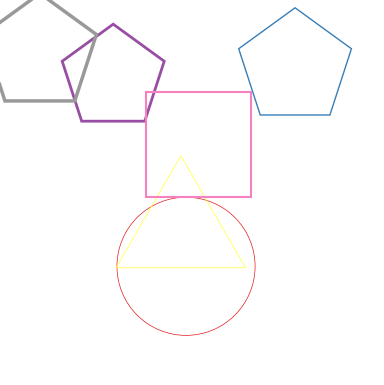[{"shape": "circle", "thickness": 0.5, "radius": 0.9, "center": [0.483, 0.308]}, {"shape": "pentagon", "thickness": 1, "radius": 0.77, "center": [0.766, 0.826]}, {"shape": "pentagon", "thickness": 2, "radius": 0.7, "center": [0.294, 0.798]}, {"shape": "triangle", "thickness": 0.5, "radius": 0.97, "center": [0.47, 0.402]}, {"shape": "square", "thickness": 1.5, "radius": 0.68, "center": [0.515, 0.625]}, {"shape": "pentagon", "thickness": 2.5, "radius": 0.77, "center": [0.104, 0.863]}]